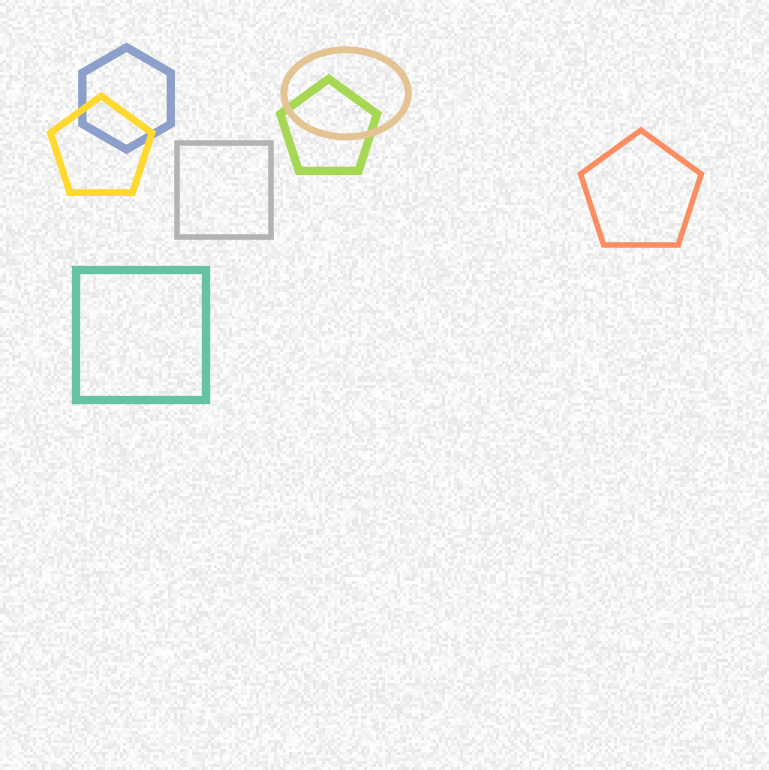[{"shape": "square", "thickness": 3, "radius": 0.42, "center": [0.183, 0.565]}, {"shape": "pentagon", "thickness": 2, "radius": 0.41, "center": [0.832, 0.749]}, {"shape": "hexagon", "thickness": 3, "radius": 0.33, "center": [0.164, 0.872]}, {"shape": "pentagon", "thickness": 3, "radius": 0.33, "center": [0.427, 0.832]}, {"shape": "pentagon", "thickness": 2.5, "radius": 0.35, "center": [0.131, 0.806]}, {"shape": "oval", "thickness": 2.5, "radius": 0.4, "center": [0.449, 0.879]}, {"shape": "square", "thickness": 2, "radius": 0.3, "center": [0.291, 0.754]}]